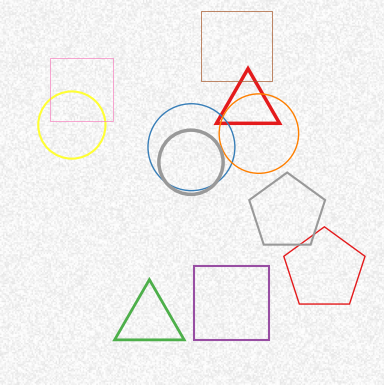[{"shape": "triangle", "thickness": 2.5, "radius": 0.47, "center": [0.644, 0.727]}, {"shape": "pentagon", "thickness": 1, "radius": 0.55, "center": [0.843, 0.3]}, {"shape": "circle", "thickness": 1, "radius": 0.56, "center": [0.497, 0.618]}, {"shape": "triangle", "thickness": 2, "radius": 0.52, "center": [0.388, 0.169]}, {"shape": "square", "thickness": 1.5, "radius": 0.48, "center": [0.602, 0.213]}, {"shape": "circle", "thickness": 1, "radius": 0.52, "center": [0.672, 0.653]}, {"shape": "circle", "thickness": 1.5, "radius": 0.44, "center": [0.187, 0.675]}, {"shape": "square", "thickness": 0.5, "radius": 0.46, "center": [0.614, 0.881]}, {"shape": "square", "thickness": 0.5, "radius": 0.41, "center": [0.211, 0.767]}, {"shape": "pentagon", "thickness": 1.5, "radius": 0.52, "center": [0.746, 0.448]}, {"shape": "circle", "thickness": 2.5, "radius": 0.42, "center": [0.496, 0.579]}]